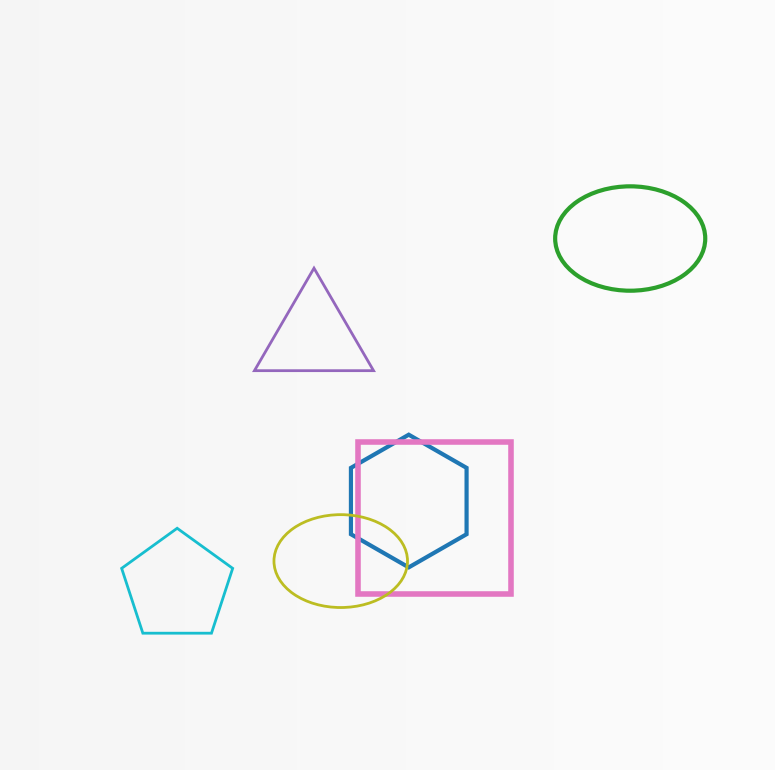[{"shape": "hexagon", "thickness": 1.5, "radius": 0.43, "center": [0.527, 0.349]}, {"shape": "oval", "thickness": 1.5, "radius": 0.48, "center": [0.813, 0.69]}, {"shape": "triangle", "thickness": 1, "radius": 0.44, "center": [0.405, 0.563]}, {"shape": "square", "thickness": 2, "radius": 0.49, "center": [0.561, 0.327]}, {"shape": "oval", "thickness": 1, "radius": 0.43, "center": [0.44, 0.271]}, {"shape": "pentagon", "thickness": 1, "radius": 0.38, "center": [0.229, 0.239]}]